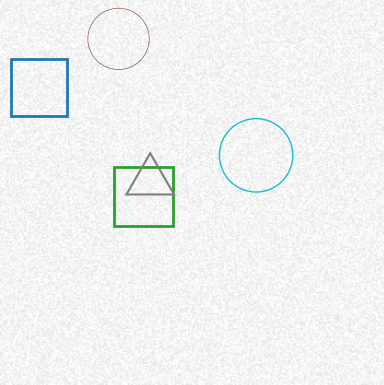[{"shape": "square", "thickness": 2, "radius": 0.36, "center": [0.101, 0.772]}, {"shape": "square", "thickness": 2, "radius": 0.38, "center": [0.372, 0.49]}, {"shape": "circle", "thickness": 0.5, "radius": 0.4, "center": [0.308, 0.899]}, {"shape": "triangle", "thickness": 1.5, "radius": 0.36, "center": [0.39, 0.531]}, {"shape": "circle", "thickness": 1, "radius": 0.48, "center": [0.665, 0.597]}]